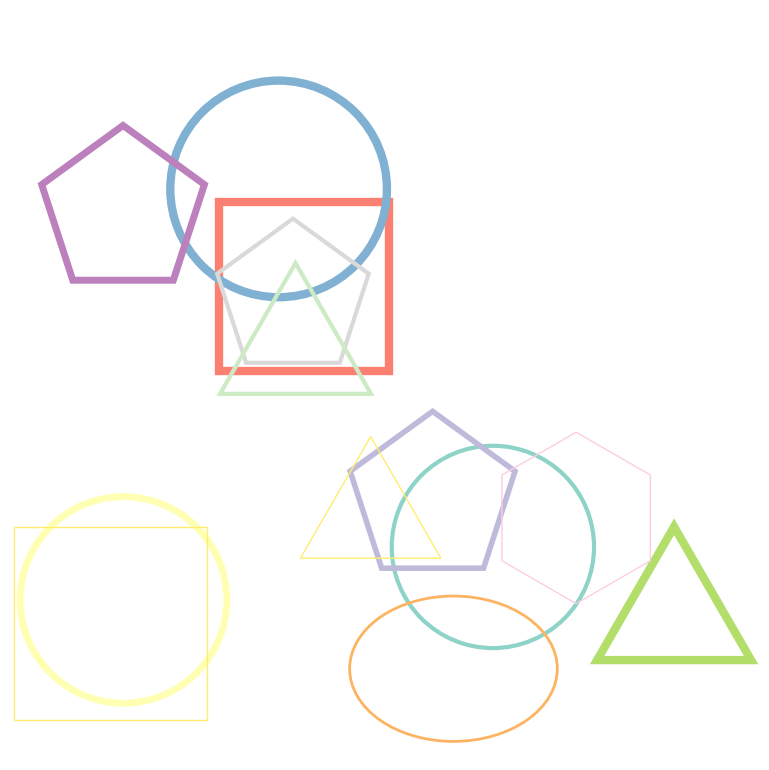[{"shape": "circle", "thickness": 1.5, "radius": 0.66, "center": [0.64, 0.29]}, {"shape": "circle", "thickness": 2.5, "radius": 0.67, "center": [0.16, 0.221]}, {"shape": "pentagon", "thickness": 2, "radius": 0.56, "center": [0.562, 0.353]}, {"shape": "square", "thickness": 3, "radius": 0.55, "center": [0.395, 0.628]}, {"shape": "circle", "thickness": 3, "radius": 0.7, "center": [0.362, 0.755]}, {"shape": "oval", "thickness": 1, "radius": 0.67, "center": [0.589, 0.132]}, {"shape": "triangle", "thickness": 3, "radius": 0.58, "center": [0.875, 0.2]}, {"shape": "hexagon", "thickness": 0.5, "radius": 0.56, "center": [0.748, 0.327]}, {"shape": "pentagon", "thickness": 1.5, "radius": 0.52, "center": [0.38, 0.613]}, {"shape": "pentagon", "thickness": 2.5, "radius": 0.56, "center": [0.16, 0.726]}, {"shape": "triangle", "thickness": 1.5, "radius": 0.57, "center": [0.384, 0.545]}, {"shape": "triangle", "thickness": 0.5, "radius": 0.53, "center": [0.481, 0.328]}, {"shape": "square", "thickness": 0.5, "radius": 0.63, "center": [0.144, 0.19]}]